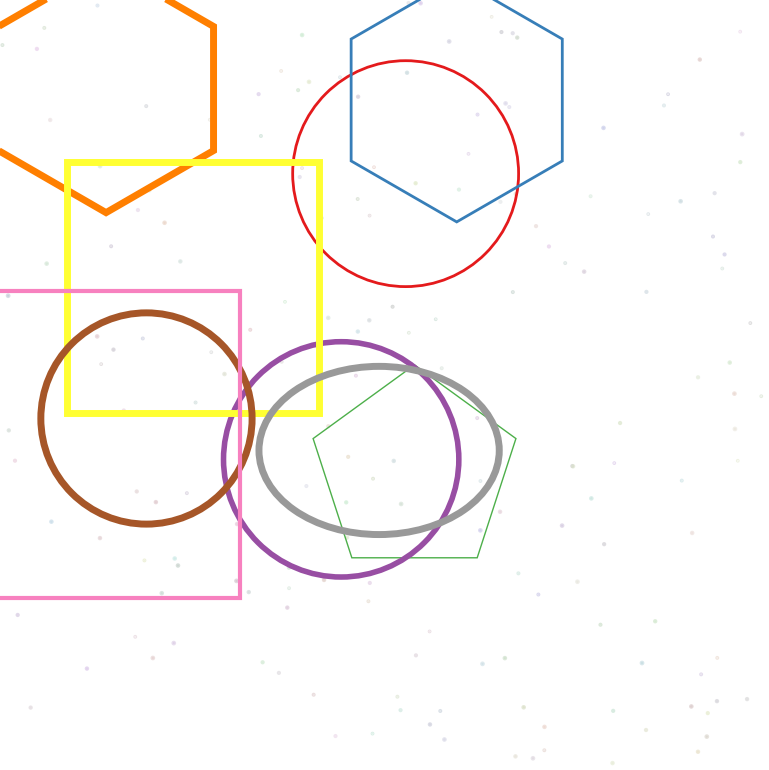[{"shape": "circle", "thickness": 1, "radius": 0.73, "center": [0.527, 0.774]}, {"shape": "hexagon", "thickness": 1, "radius": 0.79, "center": [0.593, 0.87]}, {"shape": "pentagon", "thickness": 0.5, "radius": 0.69, "center": [0.538, 0.388]}, {"shape": "circle", "thickness": 2, "radius": 0.76, "center": [0.443, 0.403]}, {"shape": "hexagon", "thickness": 2.5, "radius": 0.81, "center": [0.138, 0.885]}, {"shape": "square", "thickness": 2.5, "radius": 0.82, "center": [0.251, 0.627]}, {"shape": "circle", "thickness": 2.5, "radius": 0.69, "center": [0.19, 0.457]}, {"shape": "square", "thickness": 1.5, "radius": 1.0, "center": [0.113, 0.422]}, {"shape": "oval", "thickness": 2.5, "radius": 0.78, "center": [0.492, 0.415]}]